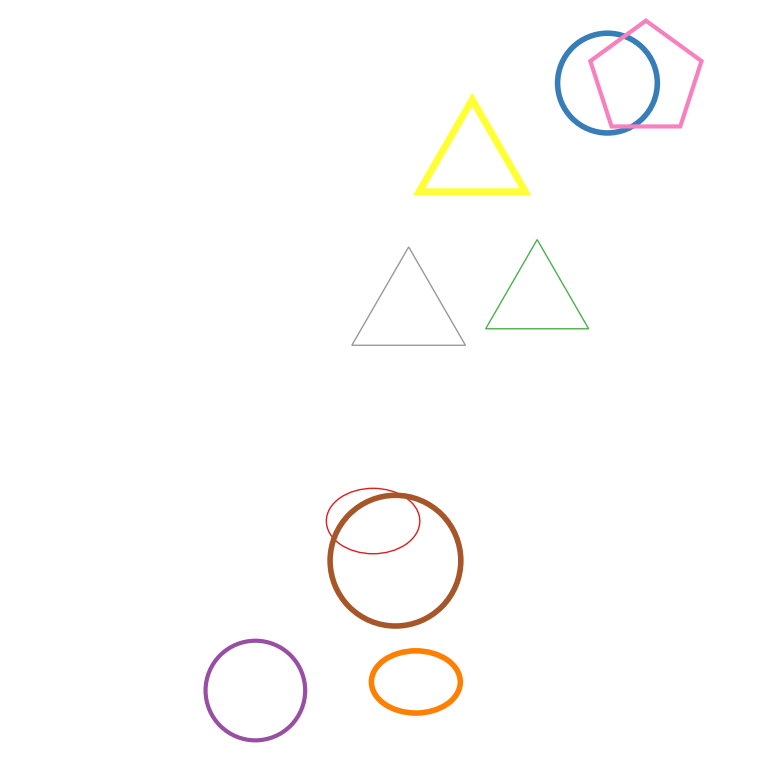[{"shape": "oval", "thickness": 0.5, "radius": 0.3, "center": [0.485, 0.323]}, {"shape": "circle", "thickness": 2, "radius": 0.32, "center": [0.789, 0.892]}, {"shape": "triangle", "thickness": 0.5, "radius": 0.39, "center": [0.698, 0.612]}, {"shape": "circle", "thickness": 1.5, "radius": 0.32, "center": [0.332, 0.103]}, {"shape": "oval", "thickness": 2, "radius": 0.29, "center": [0.54, 0.114]}, {"shape": "triangle", "thickness": 2.5, "radius": 0.4, "center": [0.613, 0.791]}, {"shape": "circle", "thickness": 2, "radius": 0.42, "center": [0.514, 0.272]}, {"shape": "pentagon", "thickness": 1.5, "radius": 0.38, "center": [0.839, 0.897]}, {"shape": "triangle", "thickness": 0.5, "radius": 0.43, "center": [0.531, 0.594]}]